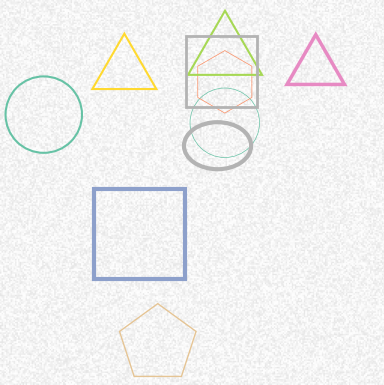[{"shape": "circle", "thickness": 0.5, "radius": 0.45, "center": [0.584, 0.681]}, {"shape": "circle", "thickness": 1.5, "radius": 0.5, "center": [0.114, 0.702]}, {"shape": "hexagon", "thickness": 0.5, "radius": 0.41, "center": [0.584, 0.787]}, {"shape": "square", "thickness": 3, "radius": 0.59, "center": [0.362, 0.393]}, {"shape": "triangle", "thickness": 2.5, "radius": 0.43, "center": [0.82, 0.824]}, {"shape": "triangle", "thickness": 1.5, "radius": 0.55, "center": [0.584, 0.861]}, {"shape": "triangle", "thickness": 1.5, "radius": 0.48, "center": [0.323, 0.817]}, {"shape": "pentagon", "thickness": 1, "radius": 0.52, "center": [0.41, 0.107]}, {"shape": "square", "thickness": 2, "radius": 0.46, "center": [0.575, 0.813]}, {"shape": "oval", "thickness": 3, "radius": 0.44, "center": [0.565, 0.622]}]